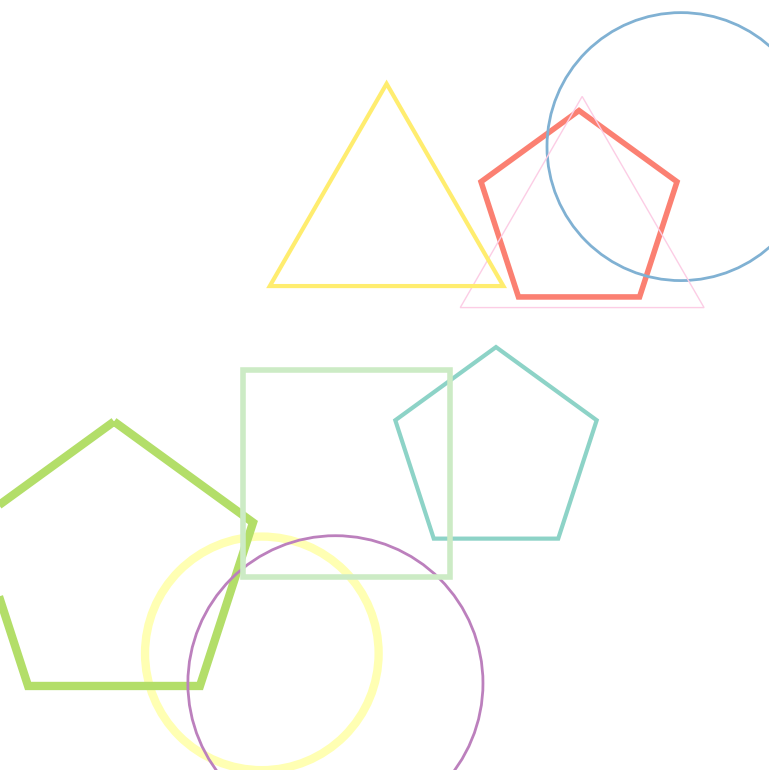[{"shape": "pentagon", "thickness": 1.5, "radius": 0.69, "center": [0.644, 0.412]}, {"shape": "circle", "thickness": 3, "radius": 0.76, "center": [0.34, 0.151]}, {"shape": "pentagon", "thickness": 2, "radius": 0.67, "center": [0.752, 0.723]}, {"shape": "circle", "thickness": 1, "radius": 0.87, "center": [0.884, 0.81]}, {"shape": "pentagon", "thickness": 3, "radius": 0.95, "center": [0.148, 0.263]}, {"shape": "triangle", "thickness": 0.5, "radius": 0.91, "center": [0.756, 0.692]}, {"shape": "circle", "thickness": 1, "radius": 0.96, "center": [0.436, 0.113]}, {"shape": "square", "thickness": 2, "radius": 0.67, "center": [0.45, 0.385]}, {"shape": "triangle", "thickness": 1.5, "radius": 0.88, "center": [0.502, 0.716]}]